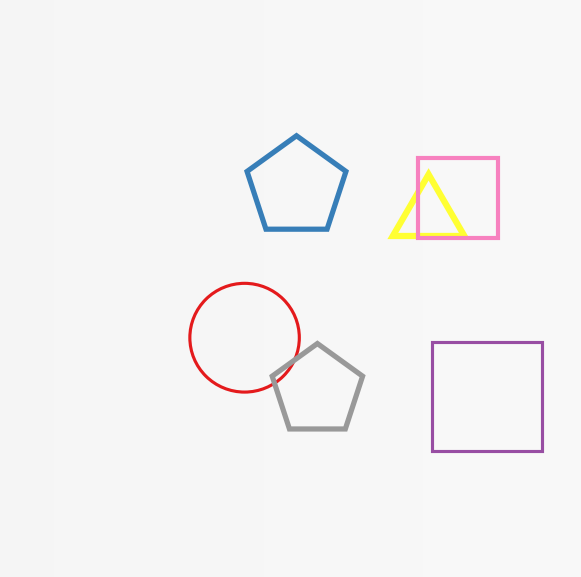[{"shape": "circle", "thickness": 1.5, "radius": 0.47, "center": [0.421, 0.414]}, {"shape": "pentagon", "thickness": 2.5, "radius": 0.45, "center": [0.51, 0.675]}, {"shape": "square", "thickness": 1.5, "radius": 0.47, "center": [0.838, 0.313]}, {"shape": "triangle", "thickness": 3, "radius": 0.36, "center": [0.737, 0.626]}, {"shape": "square", "thickness": 2, "radius": 0.35, "center": [0.788, 0.656]}, {"shape": "pentagon", "thickness": 2.5, "radius": 0.41, "center": [0.546, 0.322]}]